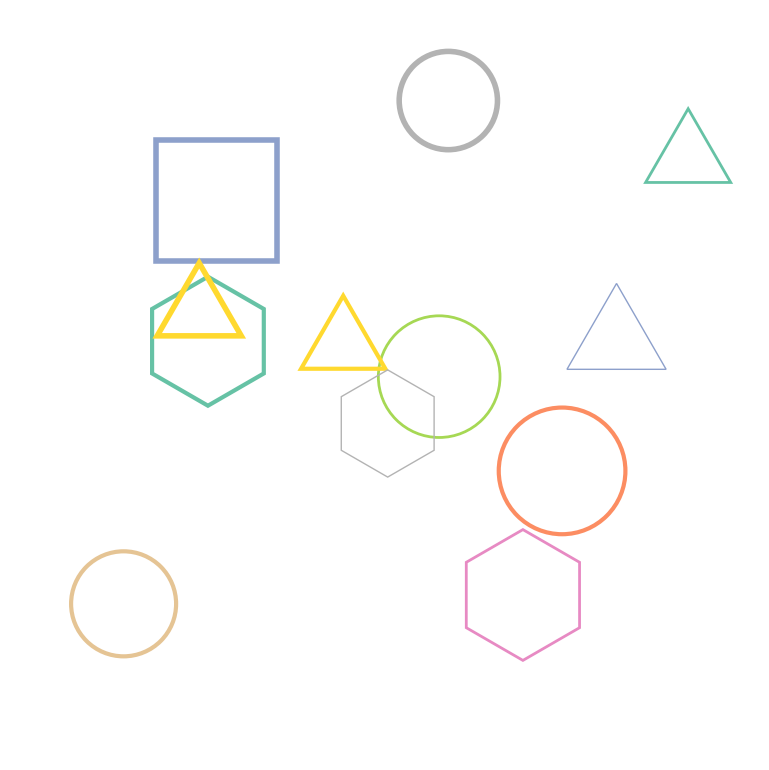[{"shape": "hexagon", "thickness": 1.5, "radius": 0.42, "center": [0.27, 0.557]}, {"shape": "triangle", "thickness": 1, "radius": 0.32, "center": [0.894, 0.795]}, {"shape": "circle", "thickness": 1.5, "radius": 0.41, "center": [0.73, 0.388]}, {"shape": "triangle", "thickness": 0.5, "radius": 0.37, "center": [0.801, 0.558]}, {"shape": "square", "thickness": 2, "radius": 0.39, "center": [0.281, 0.74]}, {"shape": "hexagon", "thickness": 1, "radius": 0.42, "center": [0.679, 0.227]}, {"shape": "circle", "thickness": 1, "radius": 0.4, "center": [0.57, 0.511]}, {"shape": "triangle", "thickness": 1.5, "radius": 0.32, "center": [0.446, 0.553]}, {"shape": "triangle", "thickness": 2, "radius": 0.32, "center": [0.259, 0.595]}, {"shape": "circle", "thickness": 1.5, "radius": 0.34, "center": [0.161, 0.216]}, {"shape": "circle", "thickness": 2, "radius": 0.32, "center": [0.582, 0.869]}, {"shape": "hexagon", "thickness": 0.5, "radius": 0.35, "center": [0.503, 0.45]}]